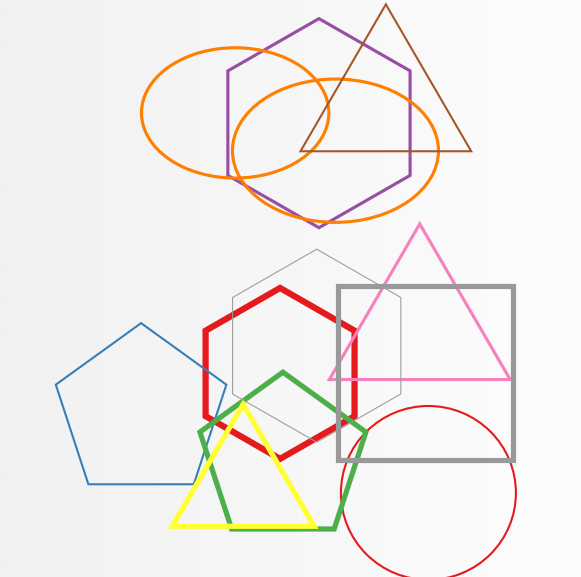[{"shape": "hexagon", "thickness": 3, "radius": 0.74, "center": [0.482, 0.353]}, {"shape": "circle", "thickness": 1, "radius": 0.75, "center": [0.737, 0.146]}, {"shape": "pentagon", "thickness": 1, "radius": 0.77, "center": [0.243, 0.285]}, {"shape": "pentagon", "thickness": 2.5, "radius": 0.75, "center": [0.487, 0.205]}, {"shape": "hexagon", "thickness": 1.5, "radius": 0.91, "center": [0.549, 0.786]}, {"shape": "oval", "thickness": 1.5, "radius": 0.89, "center": [0.577, 0.738]}, {"shape": "oval", "thickness": 1.5, "radius": 0.81, "center": [0.405, 0.804]}, {"shape": "triangle", "thickness": 2.5, "radius": 0.7, "center": [0.418, 0.158]}, {"shape": "triangle", "thickness": 1, "radius": 0.85, "center": [0.664, 0.822]}, {"shape": "triangle", "thickness": 1.5, "radius": 0.9, "center": [0.722, 0.432]}, {"shape": "hexagon", "thickness": 0.5, "radius": 0.84, "center": [0.545, 0.401]}, {"shape": "square", "thickness": 2.5, "radius": 0.75, "center": [0.732, 0.353]}]